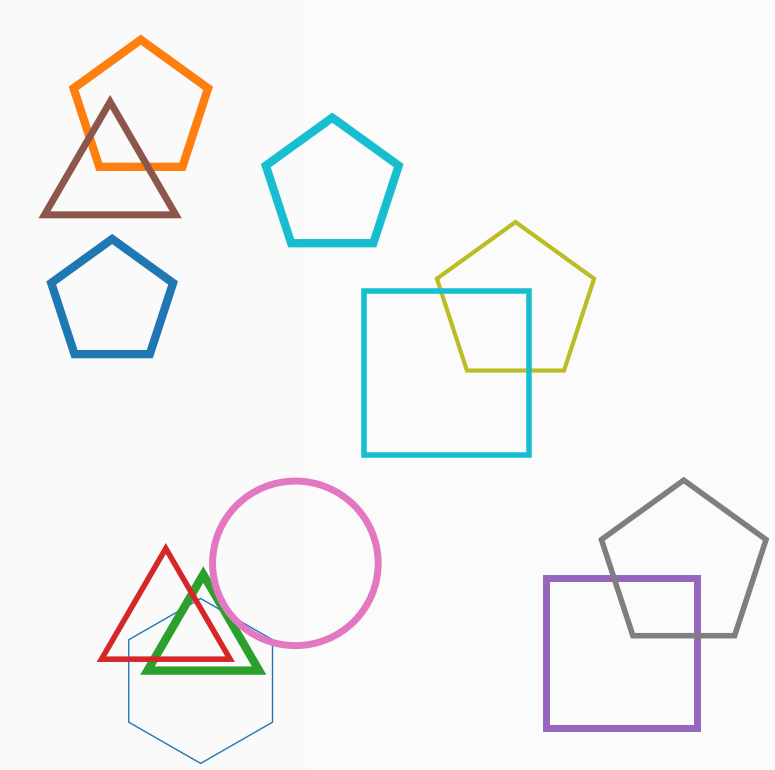[{"shape": "pentagon", "thickness": 3, "radius": 0.41, "center": [0.145, 0.607]}, {"shape": "hexagon", "thickness": 0.5, "radius": 0.54, "center": [0.259, 0.116]}, {"shape": "pentagon", "thickness": 3, "radius": 0.46, "center": [0.182, 0.857]}, {"shape": "triangle", "thickness": 3, "radius": 0.42, "center": [0.262, 0.171]}, {"shape": "triangle", "thickness": 2, "radius": 0.48, "center": [0.214, 0.192]}, {"shape": "square", "thickness": 2.5, "radius": 0.49, "center": [0.802, 0.151]}, {"shape": "triangle", "thickness": 2.5, "radius": 0.49, "center": [0.142, 0.77]}, {"shape": "circle", "thickness": 2.5, "radius": 0.53, "center": [0.381, 0.268]}, {"shape": "pentagon", "thickness": 2, "radius": 0.56, "center": [0.882, 0.265]}, {"shape": "pentagon", "thickness": 1.5, "radius": 0.53, "center": [0.665, 0.605]}, {"shape": "square", "thickness": 2, "radius": 0.53, "center": [0.576, 0.516]}, {"shape": "pentagon", "thickness": 3, "radius": 0.45, "center": [0.429, 0.757]}]